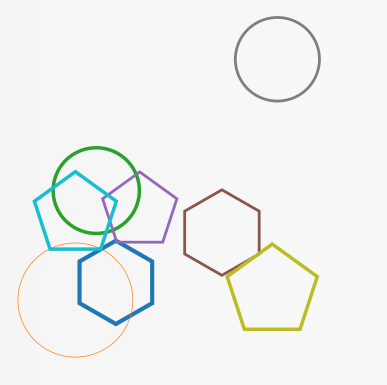[{"shape": "hexagon", "thickness": 3, "radius": 0.54, "center": [0.299, 0.267]}, {"shape": "circle", "thickness": 0.5, "radius": 0.74, "center": [0.195, 0.221]}, {"shape": "circle", "thickness": 2.5, "radius": 0.56, "center": [0.248, 0.505]}, {"shape": "pentagon", "thickness": 2, "radius": 0.5, "center": [0.361, 0.453]}, {"shape": "hexagon", "thickness": 2, "radius": 0.56, "center": [0.573, 0.396]}, {"shape": "circle", "thickness": 2, "radius": 0.54, "center": [0.716, 0.846]}, {"shape": "pentagon", "thickness": 2.5, "radius": 0.61, "center": [0.703, 0.244]}, {"shape": "pentagon", "thickness": 2.5, "radius": 0.56, "center": [0.194, 0.443]}]